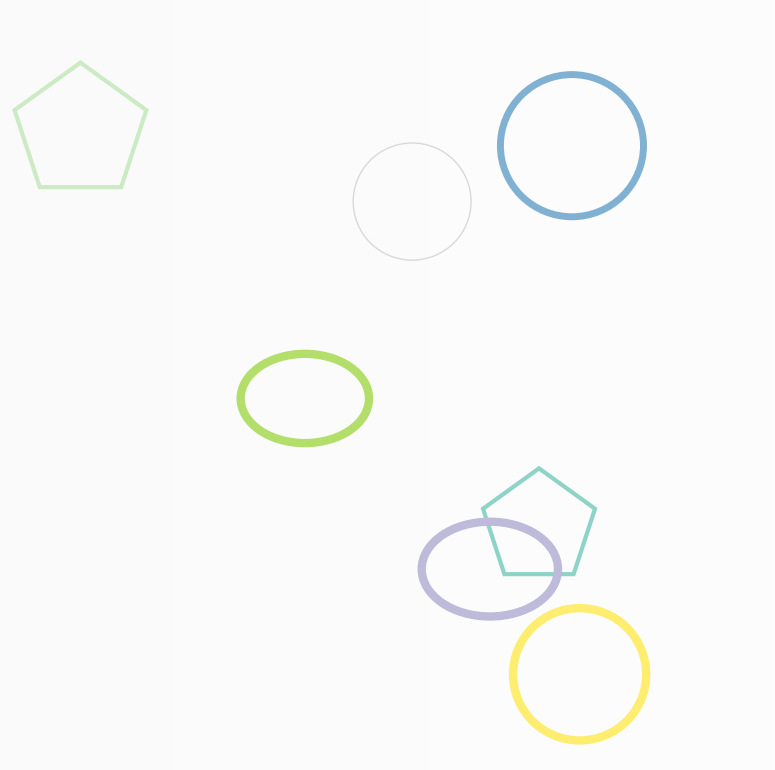[{"shape": "pentagon", "thickness": 1.5, "radius": 0.38, "center": [0.696, 0.316]}, {"shape": "oval", "thickness": 3, "radius": 0.44, "center": [0.632, 0.261]}, {"shape": "circle", "thickness": 2.5, "radius": 0.46, "center": [0.738, 0.811]}, {"shape": "oval", "thickness": 3, "radius": 0.41, "center": [0.393, 0.482]}, {"shape": "circle", "thickness": 0.5, "radius": 0.38, "center": [0.532, 0.738]}, {"shape": "pentagon", "thickness": 1.5, "radius": 0.45, "center": [0.104, 0.829]}, {"shape": "circle", "thickness": 3, "radius": 0.43, "center": [0.748, 0.124]}]